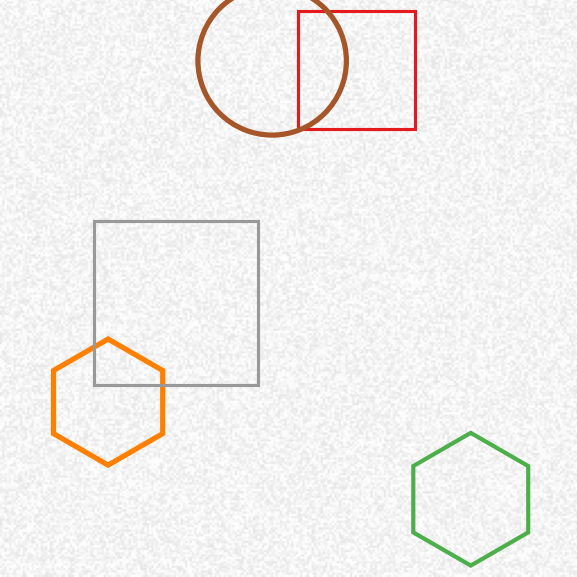[{"shape": "square", "thickness": 1.5, "radius": 0.51, "center": [0.617, 0.878]}, {"shape": "hexagon", "thickness": 2, "radius": 0.57, "center": [0.815, 0.135]}, {"shape": "hexagon", "thickness": 2.5, "radius": 0.55, "center": [0.187, 0.303]}, {"shape": "circle", "thickness": 2.5, "radius": 0.64, "center": [0.471, 0.894]}, {"shape": "square", "thickness": 1.5, "radius": 0.71, "center": [0.304, 0.474]}]